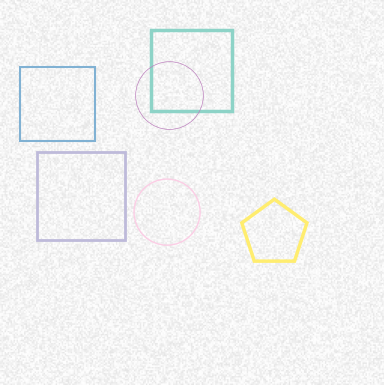[{"shape": "square", "thickness": 2.5, "radius": 0.52, "center": [0.497, 0.817]}, {"shape": "square", "thickness": 2, "radius": 0.57, "center": [0.21, 0.491]}, {"shape": "square", "thickness": 1.5, "radius": 0.49, "center": [0.149, 0.73]}, {"shape": "circle", "thickness": 1, "radius": 0.43, "center": [0.434, 0.449]}, {"shape": "circle", "thickness": 0.5, "radius": 0.44, "center": [0.44, 0.752]}, {"shape": "pentagon", "thickness": 2.5, "radius": 0.44, "center": [0.713, 0.394]}]